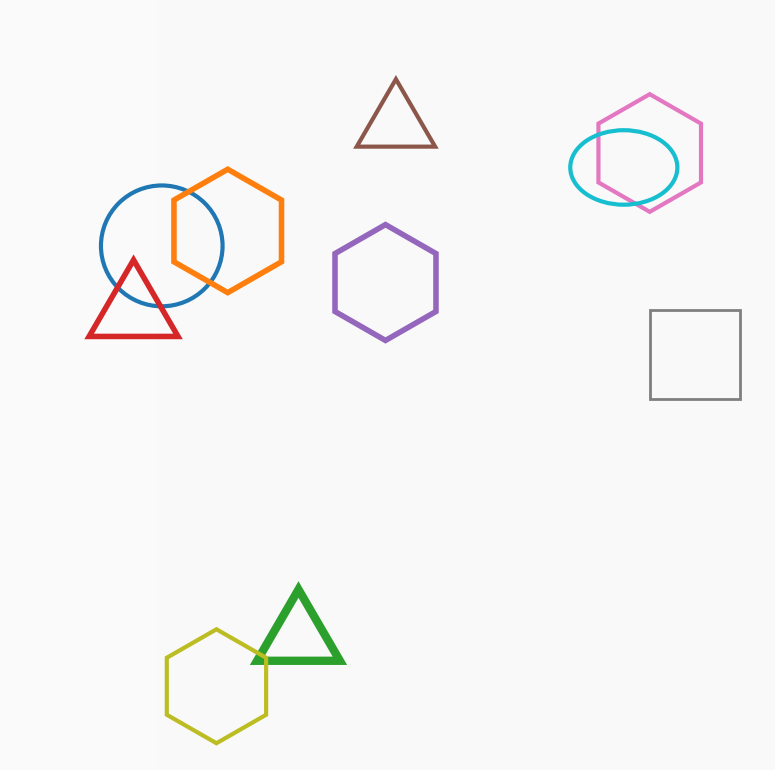[{"shape": "circle", "thickness": 1.5, "radius": 0.39, "center": [0.209, 0.681]}, {"shape": "hexagon", "thickness": 2, "radius": 0.4, "center": [0.294, 0.7]}, {"shape": "triangle", "thickness": 3, "radius": 0.31, "center": [0.385, 0.173]}, {"shape": "triangle", "thickness": 2, "radius": 0.33, "center": [0.172, 0.596]}, {"shape": "hexagon", "thickness": 2, "radius": 0.38, "center": [0.497, 0.633]}, {"shape": "triangle", "thickness": 1.5, "radius": 0.29, "center": [0.511, 0.839]}, {"shape": "hexagon", "thickness": 1.5, "radius": 0.38, "center": [0.838, 0.801]}, {"shape": "square", "thickness": 1, "radius": 0.29, "center": [0.896, 0.539]}, {"shape": "hexagon", "thickness": 1.5, "radius": 0.37, "center": [0.279, 0.109]}, {"shape": "oval", "thickness": 1.5, "radius": 0.35, "center": [0.805, 0.783]}]